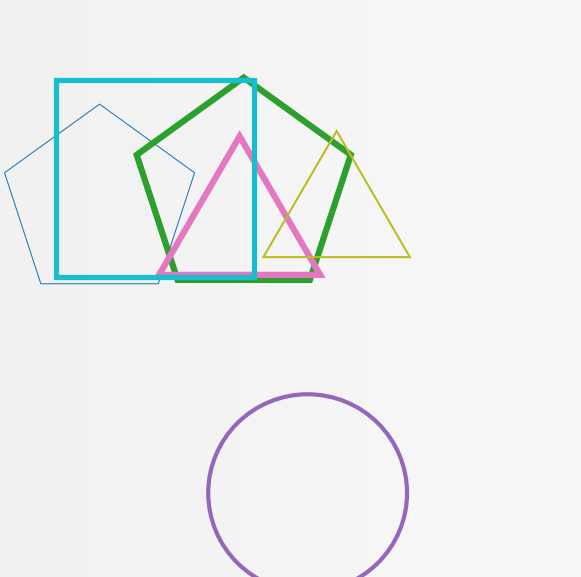[{"shape": "pentagon", "thickness": 0.5, "radius": 0.86, "center": [0.171, 0.647]}, {"shape": "pentagon", "thickness": 3, "radius": 0.97, "center": [0.419, 0.671]}, {"shape": "circle", "thickness": 2, "radius": 0.86, "center": [0.529, 0.145]}, {"shape": "triangle", "thickness": 3, "radius": 0.8, "center": [0.412, 0.603]}, {"shape": "triangle", "thickness": 1, "radius": 0.73, "center": [0.579, 0.627]}, {"shape": "square", "thickness": 2.5, "radius": 0.85, "center": [0.267, 0.69]}]